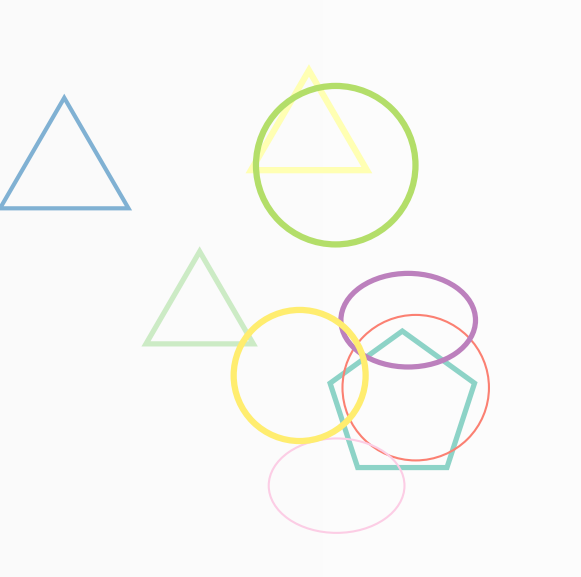[{"shape": "pentagon", "thickness": 2.5, "radius": 0.65, "center": [0.692, 0.295]}, {"shape": "triangle", "thickness": 3, "radius": 0.58, "center": [0.532, 0.762]}, {"shape": "circle", "thickness": 1, "radius": 0.63, "center": [0.715, 0.328]}, {"shape": "triangle", "thickness": 2, "radius": 0.64, "center": [0.111, 0.702]}, {"shape": "circle", "thickness": 3, "radius": 0.69, "center": [0.578, 0.713]}, {"shape": "oval", "thickness": 1, "radius": 0.58, "center": [0.579, 0.158]}, {"shape": "oval", "thickness": 2.5, "radius": 0.58, "center": [0.702, 0.445]}, {"shape": "triangle", "thickness": 2.5, "radius": 0.53, "center": [0.343, 0.457]}, {"shape": "circle", "thickness": 3, "radius": 0.57, "center": [0.516, 0.349]}]